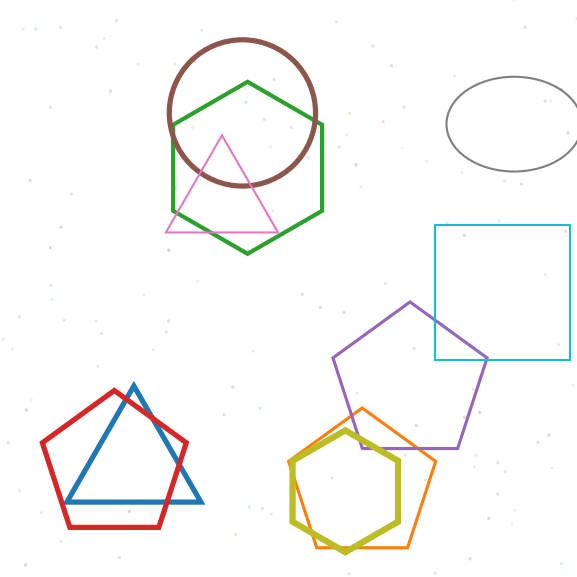[{"shape": "triangle", "thickness": 2.5, "radius": 0.67, "center": [0.232, 0.197]}, {"shape": "pentagon", "thickness": 1.5, "radius": 0.67, "center": [0.627, 0.159]}, {"shape": "hexagon", "thickness": 2, "radius": 0.74, "center": [0.429, 0.709]}, {"shape": "pentagon", "thickness": 2.5, "radius": 0.66, "center": [0.198, 0.192]}, {"shape": "pentagon", "thickness": 1.5, "radius": 0.7, "center": [0.71, 0.336]}, {"shape": "circle", "thickness": 2.5, "radius": 0.63, "center": [0.42, 0.804]}, {"shape": "triangle", "thickness": 1, "radius": 0.56, "center": [0.384, 0.653]}, {"shape": "oval", "thickness": 1, "radius": 0.59, "center": [0.89, 0.784]}, {"shape": "hexagon", "thickness": 3, "radius": 0.53, "center": [0.598, 0.148]}, {"shape": "square", "thickness": 1, "radius": 0.58, "center": [0.87, 0.493]}]